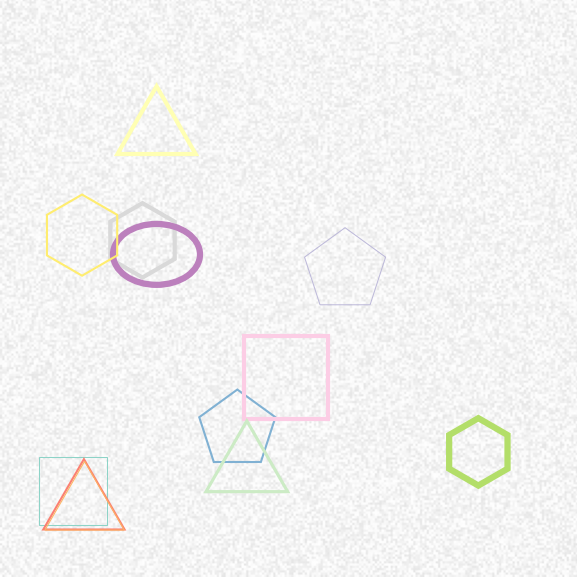[{"shape": "square", "thickness": 0.5, "radius": 0.29, "center": [0.126, 0.149]}, {"shape": "triangle", "thickness": 2, "radius": 0.39, "center": [0.271, 0.772]}, {"shape": "pentagon", "thickness": 0.5, "radius": 0.37, "center": [0.597, 0.531]}, {"shape": "triangle", "thickness": 1, "radius": 0.41, "center": [0.145, 0.123]}, {"shape": "pentagon", "thickness": 1, "radius": 0.35, "center": [0.411, 0.255]}, {"shape": "triangle", "thickness": 0.5, "radius": 0.4, "center": [0.147, 0.121]}, {"shape": "hexagon", "thickness": 3, "radius": 0.29, "center": [0.828, 0.217]}, {"shape": "square", "thickness": 2, "radius": 0.36, "center": [0.495, 0.345]}, {"shape": "hexagon", "thickness": 2, "radius": 0.32, "center": [0.247, 0.583]}, {"shape": "oval", "thickness": 3, "radius": 0.38, "center": [0.271, 0.559]}, {"shape": "triangle", "thickness": 1.5, "radius": 0.41, "center": [0.427, 0.189]}, {"shape": "hexagon", "thickness": 1, "radius": 0.35, "center": [0.142, 0.592]}]